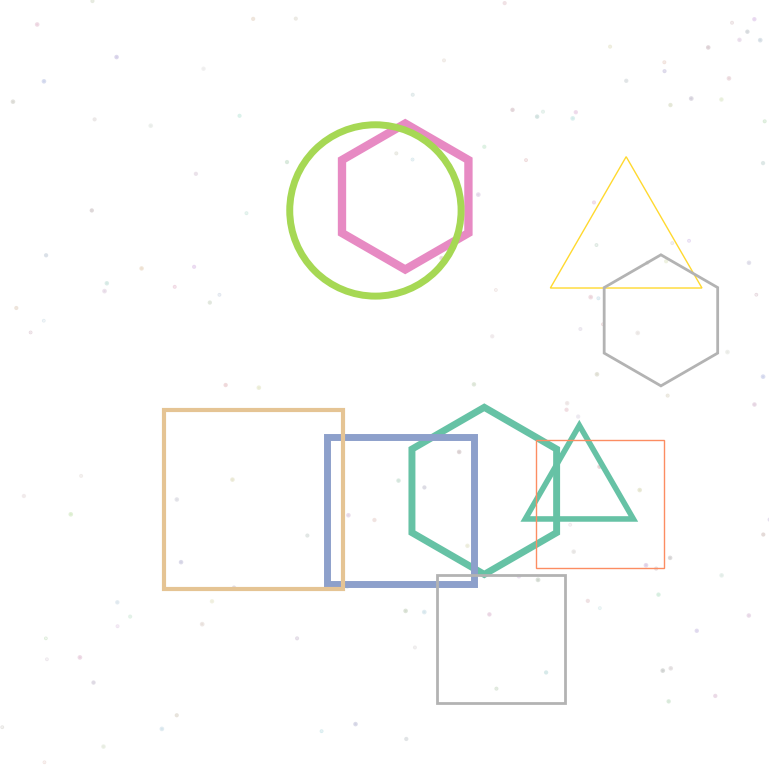[{"shape": "triangle", "thickness": 2, "radius": 0.41, "center": [0.752, 0.367]}, {"shape": "hexagon", "thickness": 2.5, "radius": 0.54, "center": [0.629, 0.363]}, {"shape": "square", "thickness": 0.5, "radius": 0.42, "center": [0.779, 0.345]}, {"shape": "square", "thickness": 2.5, "radius": 0.48, "center": [0.52, 0.337]}, {"shape": "hexagon", "thickness": 3, "radius": 0.47, "center": [0.526, 0.745]}, {"shape": "circle", "thickness": 2.5, "radius": 0.56, "center": [0.488, 0.727]}, {"shape": "triangle", "thickness": 0.5, "radius": 0.57, "center": [0.813, 0.683]}, {"shape": "square", "thickness": 1.5, "radius": 0.58, "center": [0.33, 0.351]}, {"shape": "square", "thickness": 1, "radius": 0.42, "center": [0.65, 0.17]}, {"shape": "hexagon", "thickness": 1, "radius": 0.43, "center": [0.858, 0.584]}]